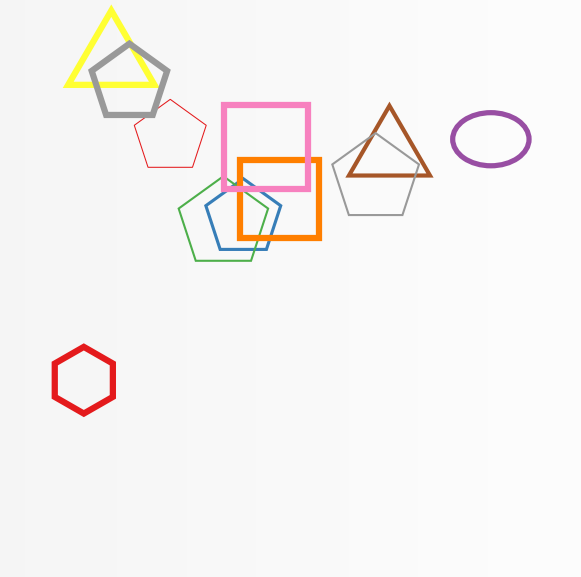[{"shape": "pentagon", "thickness": 0.5, "radius": 0.33, "center": [0.293, 0.762]}, {"shape": "hexagon", "thickness": 3, "radius": 0.29, "center": [0.144, 0.341]}, {"shape": "pentagon", "thickness": 1.5, "radius": 0.34, "center": [0.419, 0.622]}, {"shape": "pentagon", "thickness": 1, "radius": 0.4, "center": [0.384, 0.613]}, {"shape": "oval", "thickness": 2.5, "radius": 0.33, "center": [0.845, 0.758]}, {"shape": "square", "thickness": 3, "radius": 0.34, "center": [0.481, 0.654]}, {"shape": "triangle", "thickness": 3, "radius": 0.43, "center": [0.191, 0.895]}, {"shape": "triangle", "thickness": 2, "radius": 0.4, "center": [0.67, 0.735]}, {"shape": "square", "thickness": 3, "radius": 0.36, "center": [0.457, 0.744]}, {"shape": "pentagon", "thickness": 3, "radius": 0.34, "center": [0.223, 0.855]}, {"shape": "pentagon", "thickness": 1, "radius": 0.39, "center": [0.646, 0.69]}]